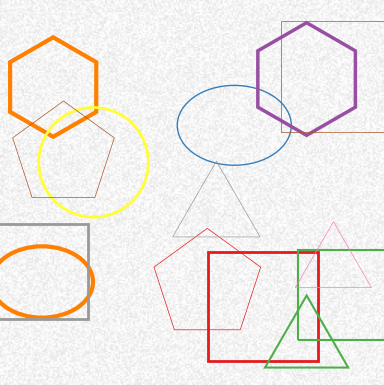[{"shape": "pentagon", "thickness": 0.5, "radius": 0.73, "center": [0.538, 0.261]}, {"shape": "square", "thickness": 2, "radius": 0.71, "center": [0.683, 0.204]}, {"shape": "oval", "thickness": 1, "radius": 0.74, "center": [0.609, 0.674]}, {"shape": "triangle", "thickness": 1.5, "radius": 0.62, "center": [0.796, 0.108]}, {"shape": "square", "thickness": 1.5, "radius": 0.58, "center": [0.891, 0.233]}, {"shape": "hexagon", "thickness": 2.5, "radius": 0.73, "center": [0.796, 0.795]}, {"shape": "oval", "thickness": 3, "radius": 0.66, "center": [0.109, 0.268]}, {"shape": "hexagon", "thickness": 3, "radius": 0.65, "center": [0.138, 0.774]}, {"shape": "circle", "thickness": 2, "radius": 0.71, "center": [0.243, 0.578]}, {"shape": "square", "thickness": 0.5, "radius": 0.72, "center": [0.873, 0.802]}, {"shape": "pentagon", "thickness": 0.5, "radius": 0.69, "center": [0.165, 0.599]}, {"shape": "triangle", "thickness": 0.5, "radius": 0.57, "center": [0.866, 0.31]}, {"shape": "triangle", "thickness": 0.5, "radius": 0.66, "center": [0.562, 0.45]}, {"shape": "square", "thickness": 2, "radius": 0.61, "center": [0.104, 0.295]}]